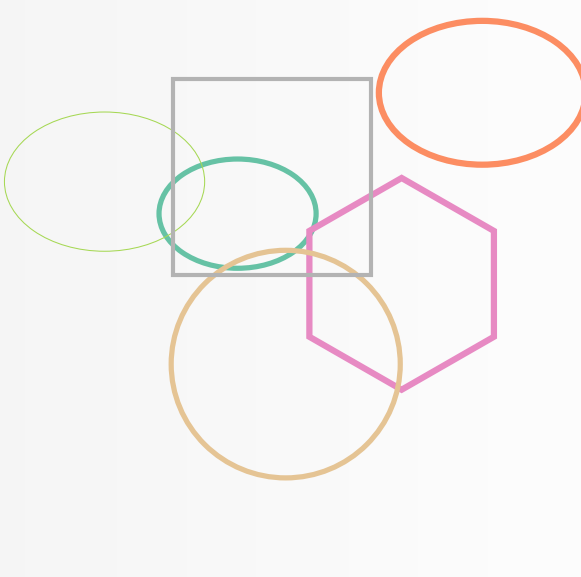[{"shape": "oval", "thickness": 2.5, "radius": 0.68, "center": [0.409, 0.629]}, {"shape": "oval", "thickness": 3, "radius": 0.89, "center": [0.83, 0.838]}, {"shape": "hexagon", "thickness": 3, "radius": 0.92, "center": [0.691, 0.508]}, {"shape": "oval", "thickness": 0.5, "radius": 0.86, "center": [0.18, 0.685]}, {"shape": "circle", "thickness": 2.5, "radius": 0.99, "center": [0.492, 0.369]}, {"shape": "square", "thickness": 2, "radius": 0.85, "center": [0.468, 0.693]}]